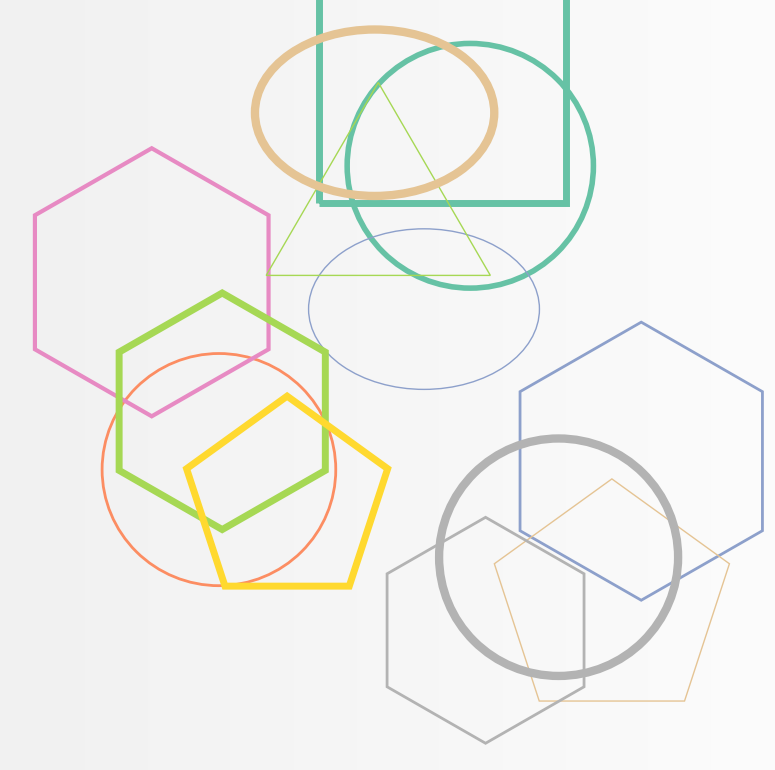[{"shape": "square", "thickness": 2.5, "radius": 0.8, "center": [0.571, 0.896]}, {"shape": "circle", "thickness": 2, "radius": 0.79, "center": [0.607, 0.785]}, {"shape": "circle", "thickness": 1, "radius": 0.75, "center": [0.282, 0.39]}, {"shape": "hexagon", "thickness": 1, "radius": 0.9, "center": [0.827, 0.401]}, {"shape": "oval", "thickness": 0.5, "radius": 0.74, "center": [0.547, 0.599]}, {"shape": "hexagon", "thickness": 1.5, "radius": 0.87, "center": [0.196, 0.633]}, {"shape": "hexagon", "thickness": 2.5, "radius": 0.77, "center": [0.287, 0.466]}, {"shape": "triangle", "thickness": 0.5, "radius": 0.84, "center": [0.488, 0.726]}, {"shape": "pentagon", "thickness": 2.5, "radius": 0.68, "center": [0.37, 0.349]}, {"shape": "pentagon", "thickness": 0.5, "radius": 0.8, "center": [0.79, 0.219]}, {"shape": "oval", "thickness": 3, "radius": 0.77, "center": [0.483, 0.854]}, {"shape": "circle", "thickness": 3, "radius": 0.77, "center": [0.721, 0.276]}, {"shape": "hexagon", "thickness": 1, "radius": 0.73, "center": [0.627, 0.181]}]